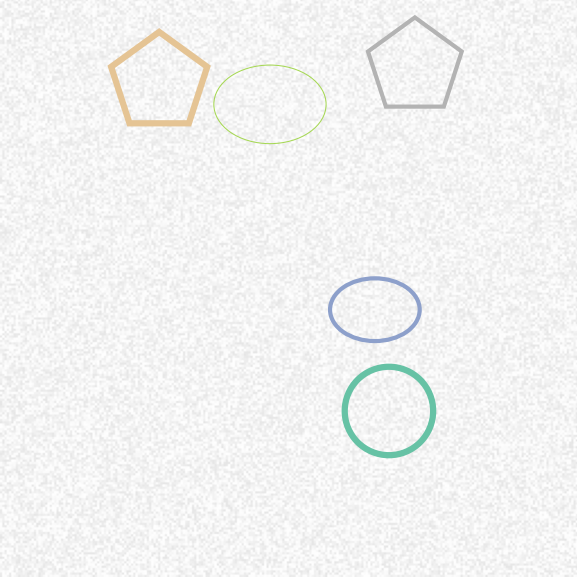[{"shape": "circle", "thickness": 3, "radius": 0.38, "center": [0.673, 0.287]}, {"shape": "oval", "thickness": 2, "radius": 0.39, "center": [0.649, 0.463]}, {"shape": "oval", "thickness": 0.5, "radius": 0.49, "center": [0.467, 0.818]}, {"shape": "pentagon", "thickness": 3, "radius": 0.44, "center": [0.276, 0.856]}, {"shape": "pentagon", "thickness": 2, "radius": 0.43, "center": [0.718, 0.884]}]